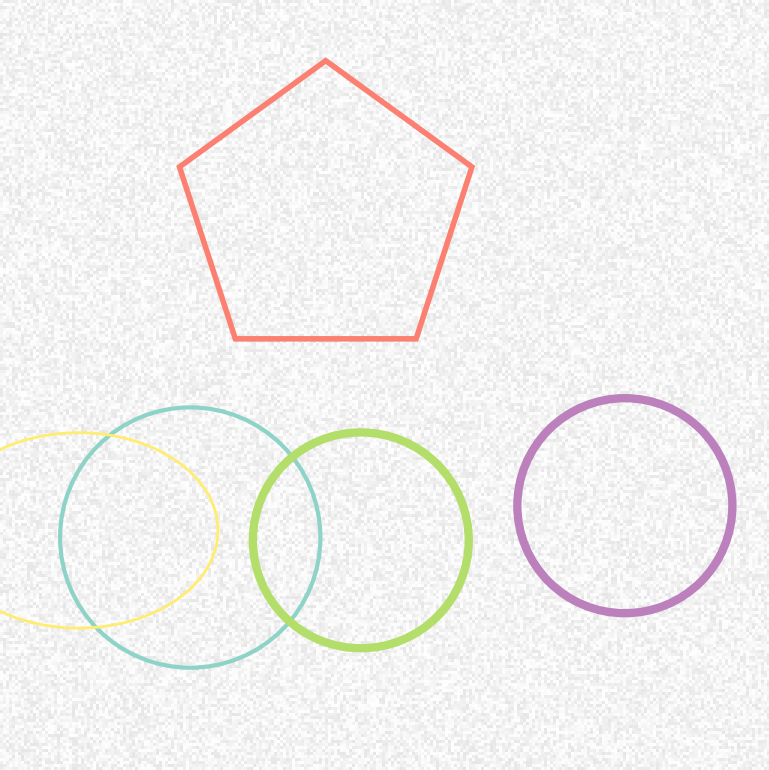[{"shape": "circle", "thickness": 1.5, "radius": 0.85, "center": [0.247, 0.302]}, {"shape": "pentagon", "thickness": 2, "radius": 1.0, "center": [0.423, 0.722]}, {"shape": "circle", "thickness": 3, "radius": 0.7, "center": [0.469, 0.298]}, {"shape": "circle", "thickness": 3, "radius": 0.7, "center": [0.812, 0.343]}, {"shape": "oval", "thickness": 1, "radius": 0.91, "center": [0.102, 0.311]}]